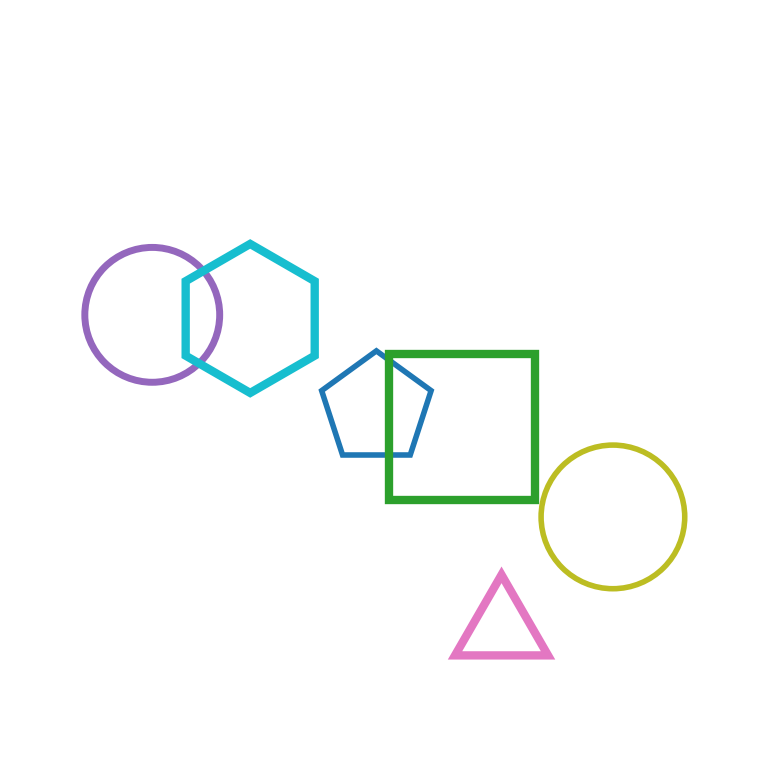[{"shape": "pentagon", "thickness": 2, "radius": 0.37, "center": [0.489, 0.47]}, {"shape": "square", "thickness": 3, "radius": 0.47, "center": [0.6, 0.446]}, {"shape": "circle", "thickness": 2.5, "radius": 0.44, "center": [0.198, 0.591]}, {"shape": "triangle", "thickness": 3, "radius": 0.35, "center": [0.651, 0.184]}, {"shape": "circle", "thickness": 2, "radius": 0.47, "center": [0.796, 0.329]}, {"shape": "hexagon", "thickness": 3, "radius": 0.48, "center": [0.325, 0.586]}]